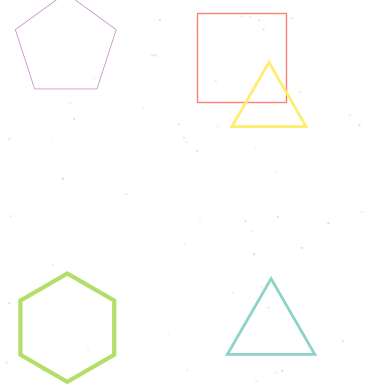[{"shape": "triangle", "thickness": 2, "radius": 0.66, "center": [0.704, 0.145]}, {"shape": "square", "thickness": 1, "radius": 0.58, "center": [0.627, 0.851]}, {"shape": "hexagon", "thickness": 3, "radius": 0.7, "center": [0.175, 0.149]}, {"shape": "pentagon", "thickness": 0.5, "radius": 0.69, "center": [0.171, 0.88]}, {"shape": "triangle", "thickness": 2, "radius": 0.56, "center": [0.699, 0.727]}]